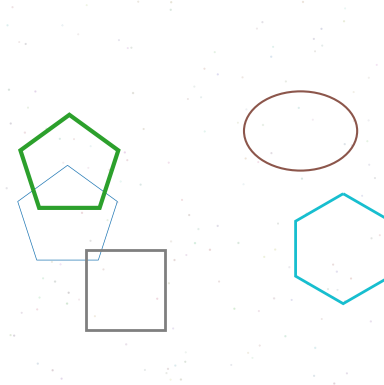[{"shape": "pentagon", "thickness": 0.5, "radius": 0.68, "center": [0.175, 0.435]}, {"shape": "pentagon", "thickness": 3, "radius": 0.67, "center": [0.18, 0.568]}, {"shape": "oval", "thickness": 1.5, "radius": 0.74, "center": [0.781, 0.66]}, {"shape": "square", "thickness": 2, "radius": 0.51, "center": [0.326, 0.247]}, {"shape": "hexagon", "thickness": 2, "radius": 0.71, "center": [0.891, 0.354]}]